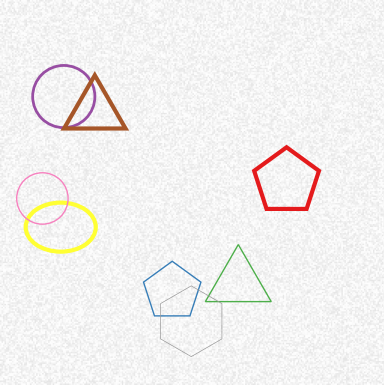[{"shape": "pentagon", "thickness": 3, "radius": 0.44, "center": [0.744, 0.529]}, {"shape": "pentagon", "thickness": 1, "radius": 0.39, "center": [0.447, 0.243]}, {"shape": "triangle", "thickness": 1, "radius": 0.49, "center": [0.619, 0.266]}, {"shape": "circle", "thickness": 2, "radius": 0.4, "center": [0.166, 0.749]}, {"shape": "oval", "thickness": 3, "radius": 0.46, "center": [0.158, 0.41]}, {"shape": "triangle", "thickness": 3, "radius": 0.46, "center": [0.246, 0.712]}, {"shape": "circle", "thickness": 1, "radius": 0.33, "center": [0.11, 0.485]}, {"shape": "hexagon", "thickness": 0.5, "radius": 0.46, "center": [0.497, 0.166]}]